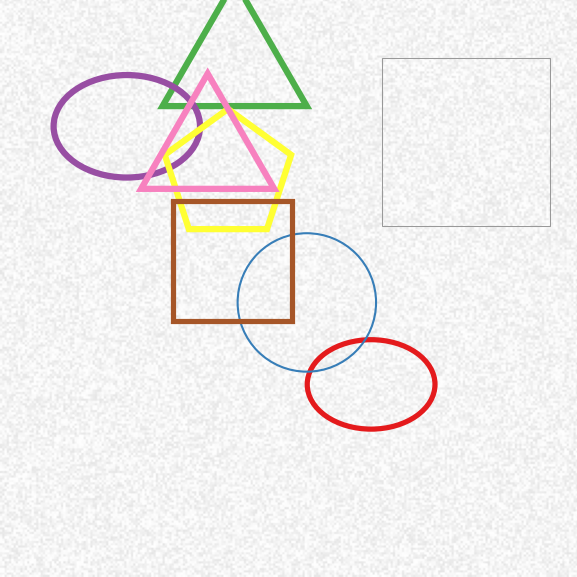[{"shape": "oval", "thickness": 2.5, "radius": 0.55, "center": [0.643, 0.333]}, {"shape": "circle", "thickness": 1, "radius": 0.6, "center": [0.531, 0.475]}, {"shape": "triangle", "thickness": 3, "radius": 0.72, "center": [0.406, 0.888]}, {"shape": "oval", "thickness": 3, "radius": 0.63, "center": [0.22, 0.78]}, {"shape": "pentagon", "thickness": 3, "radius": 0.58, "center": [0.395, 0.695]}, {"shape": "square", "thickness": 2.5, "radius": 0.52, "center": [0.403, 0.547]}, {"shape": "triangle", "thickness": 3, "radius": 0.67, "center": [0.36, 0.739]}, {"shape": "square", "thickness": 0.5, "radius": 0.73, "center": [0.807, 0.753]}]